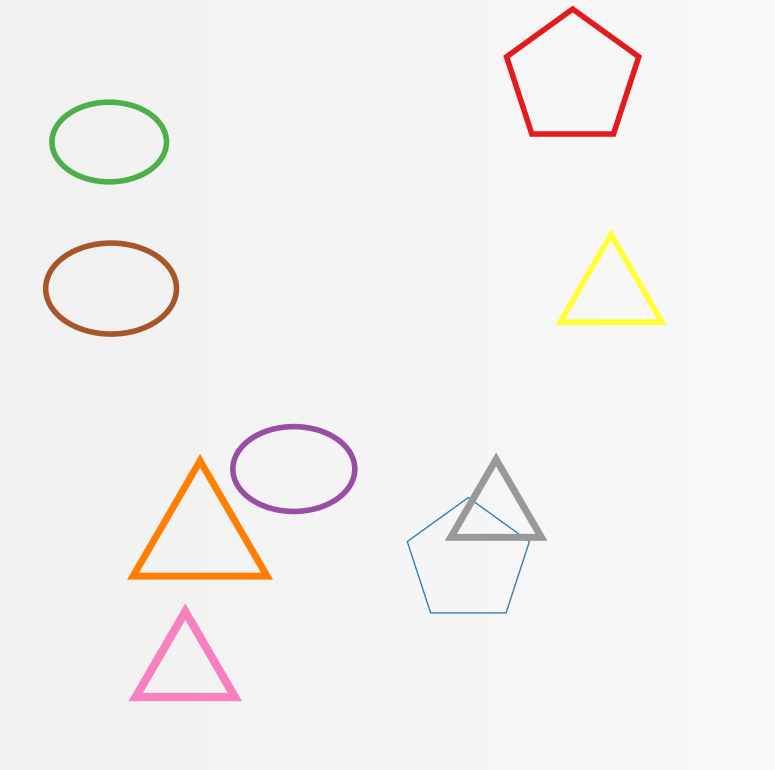[{"shape": "pentagon", "thickness": 2, "radius": 0.45, "center": [0.739, 0.899]}, {"shape": "pentagon", "thickness": 0.5, "radius": 0.41, "center": [0.604, 0.271]}, {"shape": "oval", "thickness": 2, "radius": 0.37, "center": [0.141, 0.816]}, {"shape": "oval", "thickness": 2, "radius": 0.39, "center": [0.379, 0.391]}, {"shape": "triangle", "thickness": 2.5, "radius": 0.5, "center": [0.258, 0.302]}, {"shape": "triangle", "thickness": 2, "radius": 0.38, "center": [0.789, 0.62]}, {"shape": "oval", "thickness": 2, "radius": 0.42, "center": [0.143, 0.625]}, {"shape": "triangle", "thickness": 3, "radius": 0.37, "center": [0.239, 0.132]}, {"shape": "triangle", "thickness": 2.5, "radius": 0.34, "center": [0.64, 0.336]}]